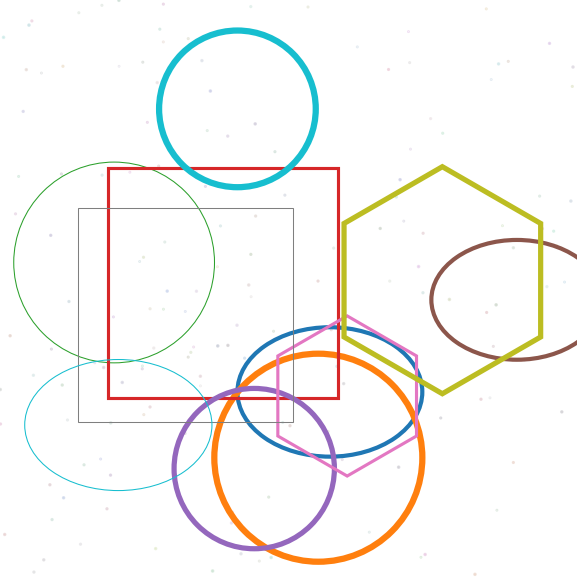[{"shape": "oval", "thickness": 2, "radius": 0.8, "center": [0.571, 0.32]}, {"shape": "circle", "thickness": 3, "radius": 0.9, "center": [0.551, 0.207]}, {"shape": "circle", "thickness": 0.5, "radius": 0.87, "center": [0.198, 0.545]}, {"shape": "square", "thickness": 1.5, "radius": 1.0, "center": [0.386, 0.509]}, {"shape": "circle", "thickness": 2.5, "radius": 0.69, "center": [0.44, 0.188]}, {"shape": "oval", "thickness": 2, "radius": 0.74, "center": [0.895, 0.48]}, {"shape": "hexagon", "thickness": 1.5, "radius": 0.69, "center": [0.601, 0.313]}, {"shape": "square", "thickness": 0.5, "radius": 0.93, "center": [0.321, 0.454]}, {"shape": "hexagon", "thickness": 2.5, "radius": 0.98, "center": [0.766, 0.514]}, {"shape": "circle", "thickness": 3, "radius": 0.68, "center": [0.411, 0.811]}, {"shape": "oval", "thickness": 0.5, "radius": 0.81, "center": [0.205, 0.263]}]